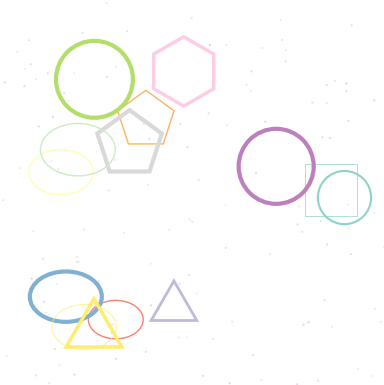[{"shape": "square", "thickness": 0.5, "radius": 0.34, "center": [0.859, 0.507]}, {"shape": "circle", "thickness": 1.5, "radius": 0.35, "center": [0.895, 0.487]}, {"shape": "oval", "thickness": 1, "radius": 0.42, "center": [0.158, 0.553]}, {"shape": "triangle", "thickness": 2, "radius": 0.34, "center": [0.452, 0.202]}, {"shape": "oval", "thickness": 1, "radius": 0.36, "center": [0.301, 0.17]}, {"shape": "oval", "thickness": 3, "radius": 0.47, "center": [0.171, 0.229]}, {"shape": "pentagon", "thickness": 1, "radius": 0.39, "center": [0.379, 0.688]}, {"shape": "circle", "thickness": 3, "radius": 0.5, "center": [0.245, 0.794]}, {"shape": "hexagon", "thickness": 2.5, "radius": 0.45, "center": [0.477, 0.814]}, {"shape": "pentagon", "thickness": 3, "radius": 0.44, "center": [0.337, 0.626]}, {"shape": "circle", "thickness": 3, "radius": 0.49, "center": [0.717, 0.568]}, {"shape": "oval", "thickness": 1, "radius": 0.49, "center": [0.202, 0.611]}, {"shape": "triangle", "thickness": 2.5, "radius": 0.42, "center": [0.244, 0.14]}, {"shape": "oval", "thickness": 0.5, "radius": 0.42, "center": [0.218, 0.151]}]